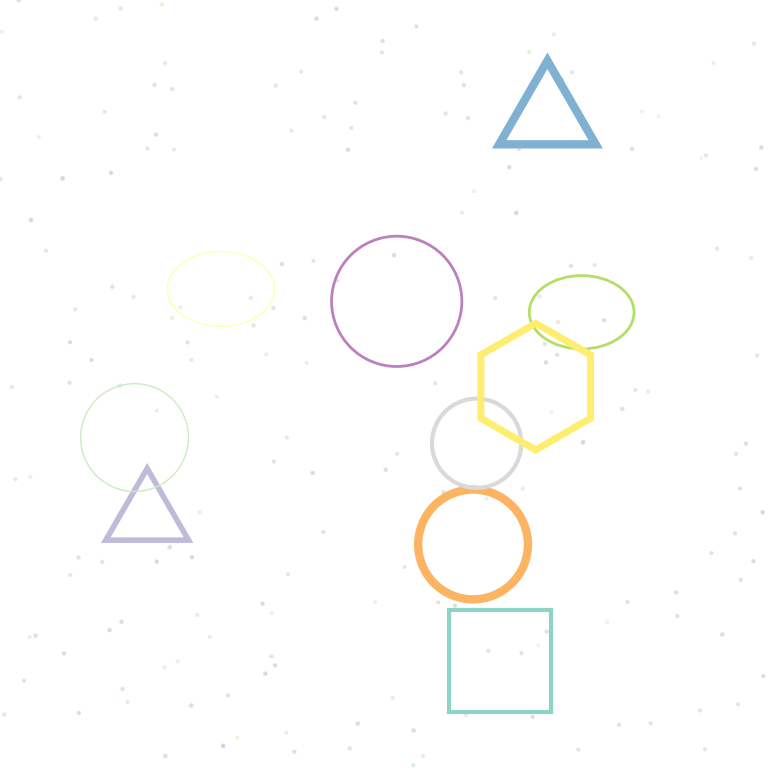[{"shape": "square", "thickness": 1.5, "radius": 0.33, "center": [0.65, 0.141]}, {"shape": "oval", "thickness": 0.5, "radius": 0.35, "center": [0.287, 0.625]}, {"shape": "triangle", "thickness": 2, "radius": 0.31, "center": [0.191, 0.33]}, {"shape": "triangle", "thickness": 3, "radius": 0.36, "center": [0.711, 0.849]}, {"shape": "circle", "thickness": 3, "radius": 0.36, "center": [0.614, 0.293]}, {"shape": "oval", "thickness": 1, "radius": 0.34, "center": [0.755, 0.594]}, {"shape": "circle", "thickness": 1.5, "radius": 0.29, "center": [0.619, 0.424]}, {"shape": "circle", "thickness": 1, "radius": 0.42, "center": [0.515, 0.609]}, {"shape": "circle", "thickness": 0.5, "radius": 0.35, "center": [0.175, 0.432]}, {"shape": "hexagon", "thickness": 2.5, "radius": 0.41, "center": [0.696, 0.498]}]